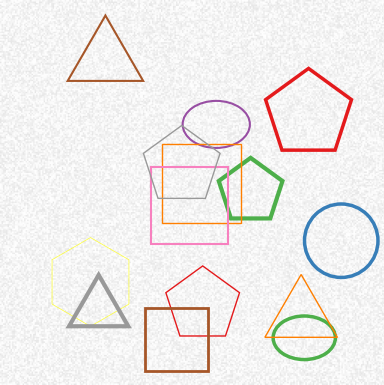[{"shape": "pentagon", "thickness": 1, "radius": 0.5, "center": [0.527, 0.209]}, {"shape": "pentagon", "thickness": 2.5, "radius": 0.59, "center": [0.801, 0.705]}, {"shape": "circle", "thickness": 2.5, "radius": 0.48, "center": [0.886, 0.375]}, {"shape": "oval", "thickness": 2.5, "radius": 0.4, "center": [0.79, 0.123]}, {"shape": "pentagon", "thickness": 3, "radius": 0.43, "center": [0.651, 0.503]}, {"shape": "oval", "thickness": 1.5, "radius": 0.44, "center": [0.562, 0.677]}, {"shape": "square", "thickness": 1, "radius": 0.51, "center": [0.524, 0.524]}, {"shape": "triangle", "thickness": 1, "radius": 0.54, "center": [0.782, 0.178]}, {"shape": "hexagon", "thickness": 0.5, "radius": 0.58, "center": [0.235, 0.268]}, {"shape": "square", "thickness": 2, "radius": 0.41, "center": [0.459, 0.118]}, {"shape": "triangle", "thickness": 1.5, "radius": 0.57, "center": [0.274, 0.846]}, {"shape": "square", "thickness": 1.5, "radius": 0.5, "center": [0.491, 0.466]}, {"shape": "pentagon", "thickness": 1, "radius": 0.52, "center": [0.472, 0.569]}, {"shape": "triangle", "thickness": 3, "radius": 0.44, "center": [0.256, 0.197]}]